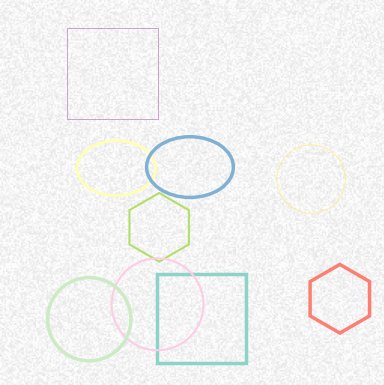[{"shape": "square", "thickness": 2.5, "radius": 0.58, "center": [0.522, 0.172]}, {"shape": "oval", "thickness": 2, "radius": 0.51, "center": [0.302, 0.563]}, {"shape": "hexagon", "thickness": 2.5, "radius": 0.45, "center": [0.883, 0.224]}, {"shape": "oval", "thickness": 2.5, "radius": 0.56, "center": [0.493, 0.566]}, {"shape": "hexagon", "thickness": 1.5, "radius": 0.45, "center": [0.413, 0.41]}, {"shape": "circle", "thickness": 1.5, "radius": 0.6, "center": [0.409, 0.21]}, {"shape": "square", "thickness": 0.5, "radius": 0.59, "center": [0.293, 0.809]}, {"shape": "circle", "thickness": 2.5, "radius": 0.54, "center": [0.232, 0.171]}, {"shape": "circle", "thickness": 0.5, "radius": 0.44, "center": [0.808, 0.535]}]